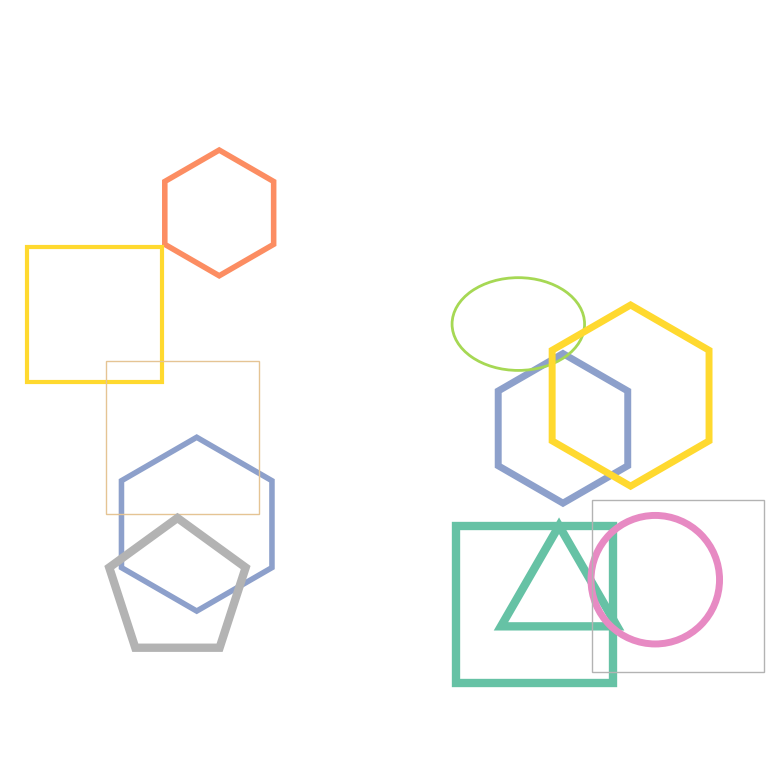[{"shape": "triangle", "thickness": 3, "radius": 0.44, "center": [0.726, 0.23]}, {"shape": "square", "thickness": 3, "radius": 0.51, "center": [0.694, 0.215]}, {"shape": "hexagon", "thickness": 2, "radius": 0.41, "center": [0.285, 0.723]}, {"shape": "hexagon", "thickness": 2.5, "radius": 0.49, "center": [0.731, 0.444]}, {"shape": "hexagon", "thickness": 2, "radius": 0.56, "center": [0.255, 0.319]}, {"shape": "circle", "thickness": 2.5, "radius": 0.42, "center": [0.851, 0.247]}, {"shape": "oval", "thickness": 1, "radius": 0.43, "center": [0.673, 0.579]}, {"shape": "hexagon", "thickness": 2.5, "radius": 0.59, "center": [0.819, 0.486]}, {"shape": "square", "thickness": 1.5, "radius": 0.44, "center": [0.123, 0.591]}, {"shape": "square", "thickness": 0.5, "radius": 0.49, "center": [0.237, 0.432]}, {"shape": "pentagon", "thickness": 3, "radius": 0.47, "center": [0.23, 0.234]}, {"shape": "square", "thickness": 0.5, "radius": 0.56, "center": [0.881, 0.239]}]